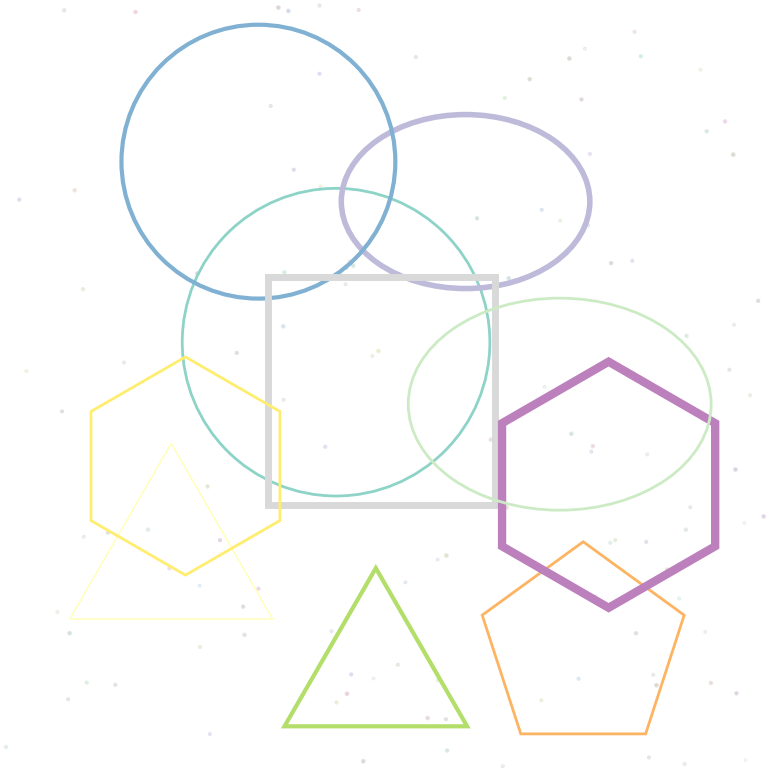[{"shape": "circle", "thickness": 1, "radius": 1.0, "center": [0.436, 0.556]}, {"shape": "triangle", "thickness": 0.5, "radius": 0.76, "center": [0.222, 0.272]}, {"shape": "oval", "thickness": 2, "radius": 0.81, "center": [0.605, 0.738]}, {"shape": "circle", "thickness": 1.5, "radius": 0.89, "center": [0.336, 0.79]}, {"shape": "pentagon", "thickness": 1, "radius": 0.69, "center": [0.757, 0.158]}, {"shape": "triangle", "thickness": 1.5, "radius": 0.68, "center": [0.488, 0.125]}, {"shape": "square", "thickness": 2.5, "radius": 0.74, "center": [0.496, 0.492]}, {"shape": "hexagon", "thickness": 3, "radius": 0.8, "center": [0.79, 0.37]}, {"shape": "oval", "thickness": 1, "radius": 0.98, "center": [0.727, 0.475]}, {"shape": "hexagon", "thickness": 1, "radius": 0.71, "center": [0.241, 0.395]}]